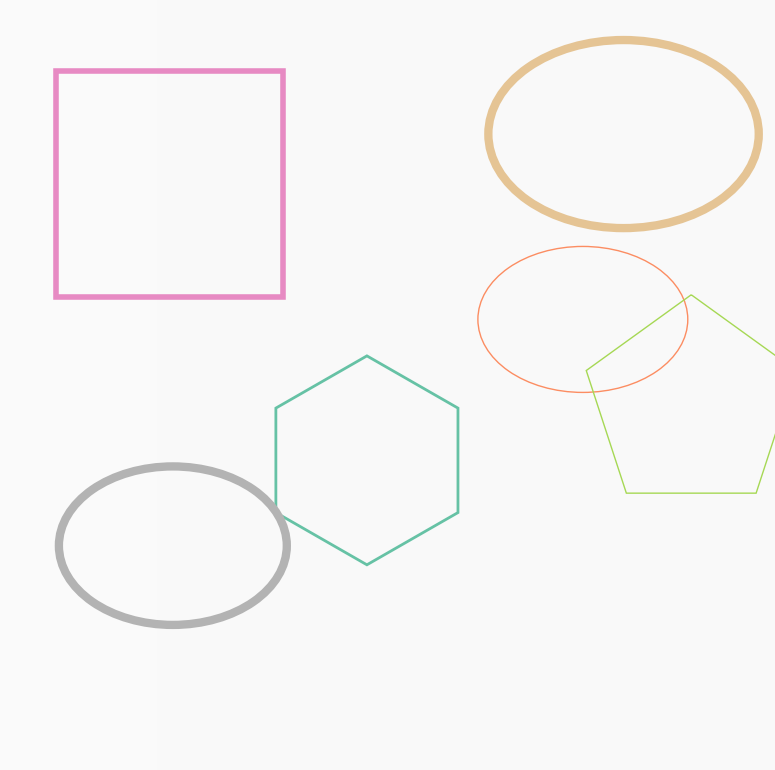[{"shape": "hexagon", "thickness": 1, "radius": 0.68, "center": [0.473, 0.402]}, {"shape": "oval", "thickness": 0.5, "radius": 0.68, "center": [0.752, 0.585]}, {"shape": "square", "thickness": 2, "radius": 0.73, "center": [0.218, 0.761]}, {"shape": "pentagon", "thickness": 0.5, "radius": 0.71, "center": [0.892, 0.475]}, {"shape": "oval", "thickness": 3, "radius": 0.87, "center": [0.805, 0.826]}, {"shape": "oval", "thickness": 3, "radius": 0.74, "center": [0.223, 0.291]}]